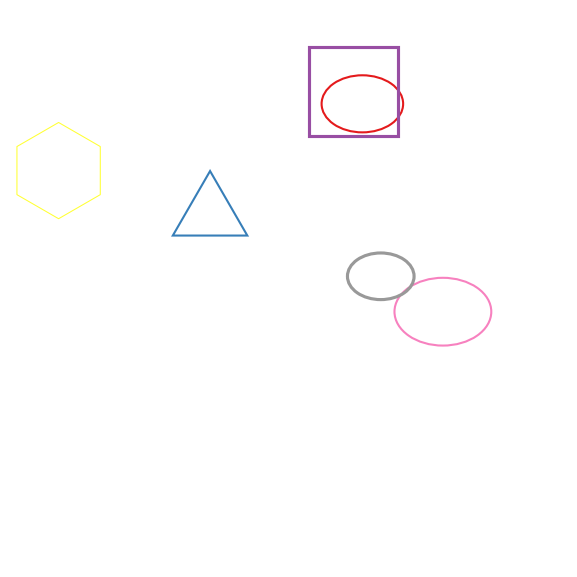[{"shape": "oval", "thickness": 1, "radius": 0.35, "center": [0.627, 0.819]}, {"shape": "triangle", "thickness": 1, "radius": 0.37, "center": [0.364, 0.628]}, {"shape": "square", "thickness": 1.5, "radius": 0.38, "center": [0.612, 0.841]}, {"shape": "hexagon", "thickness": 0.5, "radius": 0.42, "center": [0.101, 0.704]}, {"shape": "oval", "thickness": 1, "radius": 0.42, "center": [0.767, 0.459]}, {"shape": "oval", "thickness": 1.5, "radius": 0.29, "center": [0.659, 0.521]}]